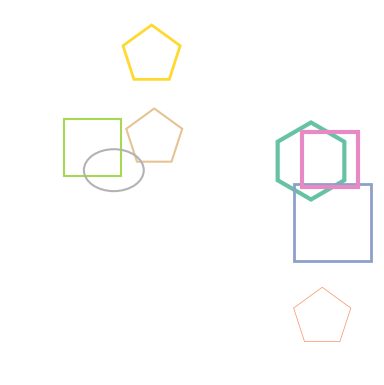[{"shape": "hexagon", "thickness": 3, "radius": 0.5, "center": [0.808, 0.582]}, {"shape": "pentagon", "thickness": 0.5, "radius": 0.39, "center": [0.837, 0.176]}, {"shape": "square", "thickness": 2, "radius": 0.5, "center": [0.864, 0.422]}, {"shape": "square", "thickness": 3, "radius": 0.36, "center": [0.857, 0.586]}, {"shape": "square", "thickness": 1.5, "radius": 0.36, "center": [0.24, 0.617]}, {"shape": "pentagon", "thickness": 2, "radius": 0.39, "center": [0.394, 0.857]}, {"shape": "pentagon", "thickness": 1.5, "radius": 0.38, "center": [0.401, 0.642]}, {"shape": "oval", "thickness": 1.5, "radius": 0.39, "center": [0.296, 0.558]}]